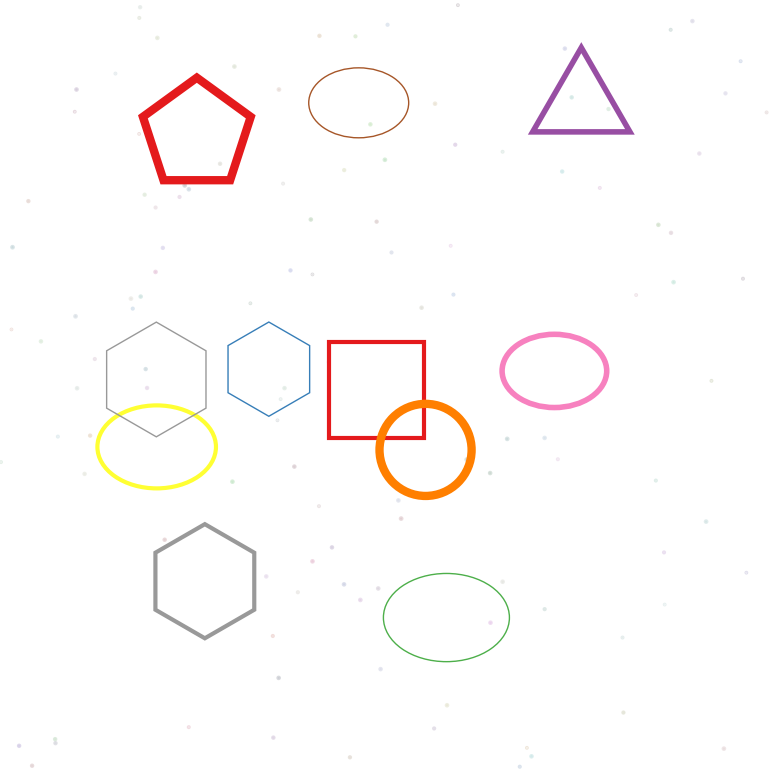[{"shape": "pentagon", "thickness": 3, "radius": 0.37, "center": [0.256, 0.826]}, {"shape": "square", "thickness": 1.5, "radius": 0.31, "center": [0.489, 0.493]}, {"shape": "hexagon", "thickness": 0.5, "radius": 0.31, "center": [0.349, 0.521]}, {"shape": "oval", "thickness": 0.5, "radius": 0.41, "center": [0.58, 0.198]}, {"shape": "triangle", "thickness": 2, "radius": 0.36, "center": [0.755, 0.865]}, {"shape": "circle", "thickness": 3, "radius": 0.3, "center": [0.553, 0.416]}, {"shape": "oval", "thickness": 1.5, "radius": 0.38, "center": [0.203, 0.42]}, {"shape": "oval", "thickness": 0.5, "radius": 0.32, "center": [0.466, 0.866]}, {"shape": "oval", "thickness": 2, "radius": 0.34, "center": [0.72, 0.518]}, {"shape": "hexagon", "thickness": 1.5, "radius": 0.37, "center": [0.266, 0.245]}, {"shape": "hexagon", "thickness": 0.5, "radius": 0.37, "center": [0.203, 0.507]}]